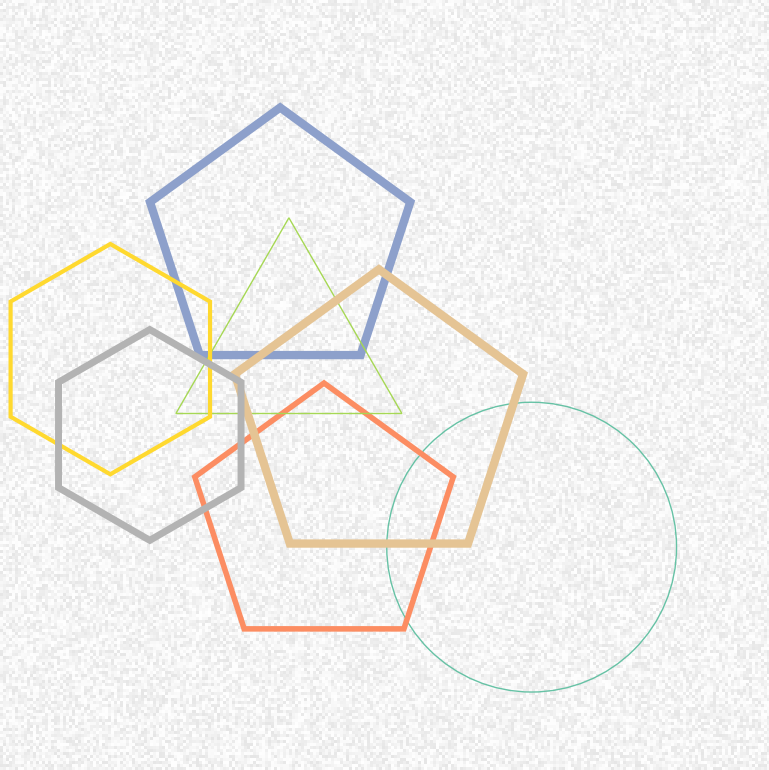[{"shape": "circle", "thickness": 0.5, "radius": 0.94, "center": [0.69, 0.289]}, {"shape": "pentagon", "thickness": 2, "radius": 0.88, "center": [0.421, 0.326]}, {"shape": "pentagon", "thickness": 3, "radius": 0.89, "center": [0.364, 0.683]}, {"shape": "triangle", "thickness": 0.5, "radius": 0.85, "center": [0.375, 0.548]}, {"shape": "hexagon", "thickness": 1.5, "radius": 0.75, "center": [0.143, 0.534]}, {"shape": "pentagon", "thickness": 3, "radius": 0.98, "center": [0.492, 0.453]}, {"shape": "hexagon", "thickness": 2.5, "radius": 0.68, "center": [0.195, 0.435]}]